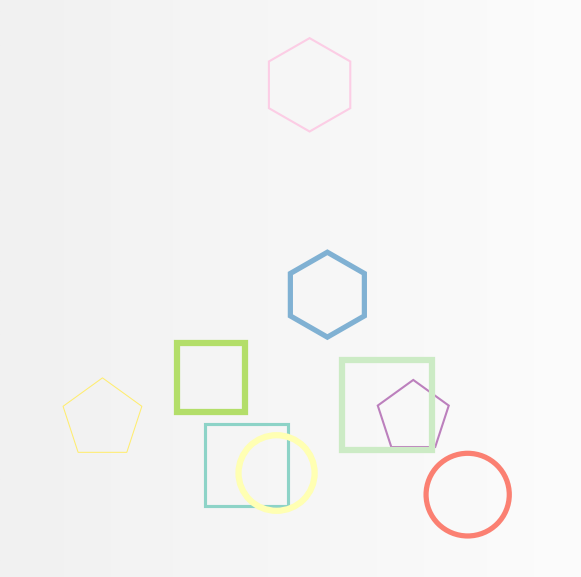[{"shape": "square", "thickness": 1.5, "radius": 0.35, "center": [0.424, 0.194]}, {"shape": "circle", "thickness": 3, "radius": 0.33, "center": [0.476, 0.18]}, {"shape": "circle", "thickness": 2.5, "radius": 0.36, "center": [0.805, 0.143]}, {"shape": "hexagon", "thickness": 2.5, "radius": 0.37, "center": [0.563, 0.489]}, {"shape": "square", "thickness": 3, "radius": 0.3, "center": [0.363, 0.345]}, {"shape": "hexagon", "thickness": 1, "radius": 0.4, "center": [0.533, 0.852]}, {"shape": "pentagon", "thickness": 1, "radius": 0.32, "center": [0.711, 0.277]}, {"shape": "square", "thickness": 3, "radius": 0.39, "center": [0.665, 0.298]}, {"shape": "pentagon", "thickness": 0.5, "radius": 0.36, "center": [0.176, 0.274]}]